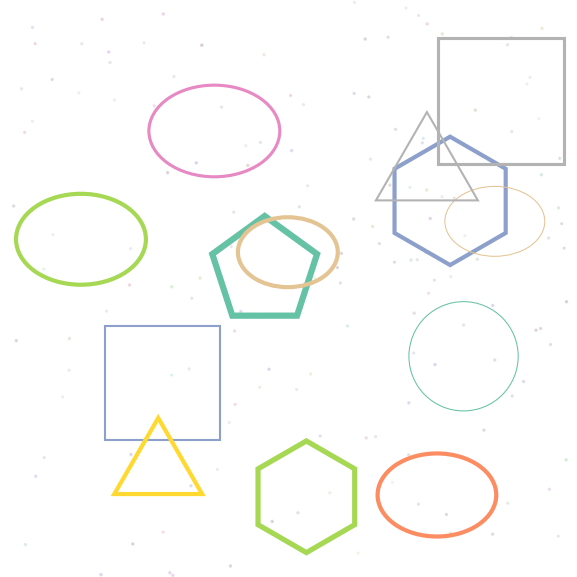[{"shape": "pentagon", "thickness": 3, "radius": 0.48, "center": [0.458, 0.53]}, {"shape": "circle", "thickness": 0.5, "radius": 0.47, "center": [0.803, 0.382]}, {"shape": "oval", "thickness": 2, "radius": 0.51, "center": [0.757, 0.142]}, {"shape": "hexagon", "thickness": 2, "radius": 0.56, "center": [0.779, 0.651]}, {"shape": "square", "thickness": 1, "radius": 0.49, "center": [0.281, 0.335]}, {"shape": "oval", "thickness": 1.5, "radius": 0.57, "center": [0.371, 0.772]}, {"shape": "oval", "thickness": 2, "radius": 0.56, "center": [0.14, 0.585]}, {"shape": "hexagon", "thickness": 2.5, "radius": 0.48, "center": [0.53, 0.139]}, {"shape": "triangle", "thickness": 2, "radius": 0.44, "center": [0.274, 0.188]}, {"shape": "oval", "thickness": 0.5, "radius": 0.43, "center": [0.857, 0.616]}, {"shape": "oval", "thickness": 2, "radius": 0.43, "center": [0.498, 0.562]}, {"shape": "square", "thickness": 1.5, "radius": 0.54, "center": [0.867, 0.824]}, {"shape": "triangle", "thickness": 1, "radius": 0.51, "center": [0.739, 0.703]}]